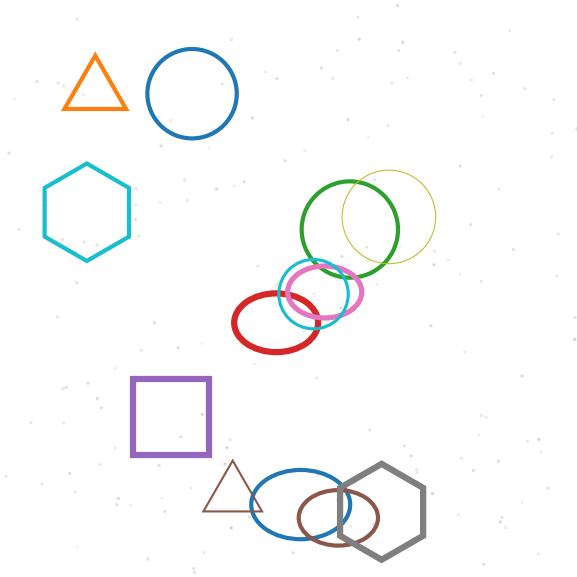[{"shape": "circle", "thickness": 2, "radius": 0.39, "center": [0.333, 0.837]}, {"shape": "oval", "thickness": 2, "radius": 0.43, "center": [0.521, 0.125]}, {"shape": "triangle", "thickness": 2, "radius": 0.31, "center": [0.165, 0.841]}, {"shape": "circle", "thickness": 2, "radius": 0.42, "center": [0.606, 0.602]}, {"shape": "oval", "thickness": 3, "radius": 0.36, "center": [0.478, 0.44]}, {"shape": "square", "thickness": 3, "radius": 0.33, "center": [0.296, 0.277]}, {"shape": "triangle", "thickness": 1, "radius": 0.29, "center": [0.403, 0.143]}, {"shape": "oval", "thickness": 2, "radius": 0.34, "center": [0.586, 0.102]}, {"shape": "oval", "thickness": 2.5, "radius": 0.32, "center": [0.562, 0.493]}, {"shape": "hexagon", "thickness": 3, "radius": 0.42, "center": [0.661, 0.113]}, {"shape": "circle", "thickness": 0.5, "radius": 0.41, "center": [0.673, 0.624]}, {"shape": "hexagon", "thickness": 2, "radius": 0.42, "center": [0.15, 0.632]}, {"shape": "circle", "thickness": 1.5, "radius": 0.3, "center": [0.543, 0.49]}]